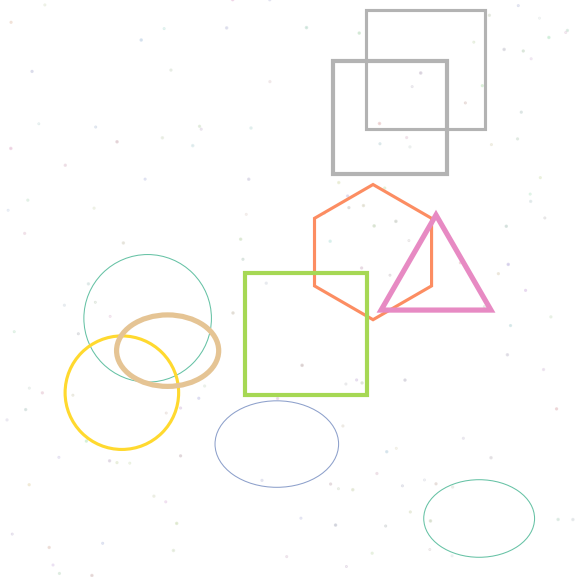[{"shape": "circle", "thickness": 0.5, "radius": 0.55, "center": [0.256, 0.448]}, {"shape": "oval", "thickness": 0.5, "radius": 0.48, "center": [0.83, 0.101]}, {"shape": "hexagon", "thickness": 1.5, "radius": 0.59, "center": [0.646, 0.563]}, {"shape": "oval", "thickness": 0.5, "radius": 0.53, "center": [0.479, 0.23]}, {"shape": "triangle", "thickness": 2.5, "radius": 0.55, "center": [0.755, 0.517]}, {"shape": "square", "thickness": 2, "radius": 0.53, "center": [0.53, 0.421]}, {"shape": "circle", "thickness": 1.5, "radius": 0.49, "center": [0.211, 0.319]}, {"shape": "oval", "thickness": 2.5, "radius": 0.44, "center": [0.29, 0.392]}, {"shape": "square", "thickness": 2, "radius": 0.49, "center": [0.675, 0.795]}, {"shape": "square", "thickness": 1.5, "radius": 0.51, "center": [0.737, 0.878]}]